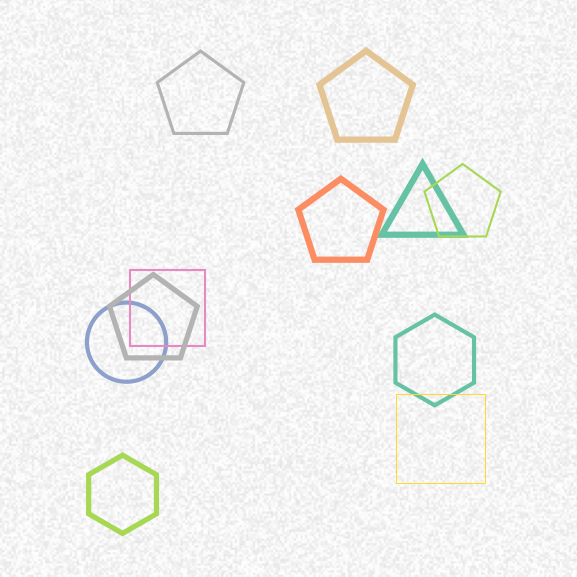[{"shape": "triangle", "thickness": 3, "radius": 0.41, "center": [0.732, 0.634]}, {"shape": "hexagon", "thickness": 2, "radius": 0.39, "center": [0.753, 0.376]}, {"shape": "pentagon", "thickness": 3, "radius": 0.39, "center": [0.59, 0.612]}, {"shape": "circle", "thickness": 2, "radius": 0.34, "center": [0.219, 0.407]}, {"shape": "square", "thickness": 1, "radius": 0.33, "center": [0.291, 0.466]}, {"shape": "pentagon", "thickness": 1, "radius": 0.35, "center": [0.801, 0.646]}, {"shape": "hexagon", "thickness": 2.5, "radius": 0.34, "center": [0.212, 0.143]}, {"shape": "square", "thickness": 0.5, "radius": 0.38, "center": [0.762, 0.24]}, {"shape": "pentagon", "thickness": 3, "radius": 0.43, "center": [0.634, 0.826]}, {"shape": "pentagon", "thickness": 1.5, "radius": 0.39, "center": [0.347, 0.832]}, {"shape": "pentagon", "thickness": 2.5, "radius": 0.4, "center": [0.266, 0.444]}]